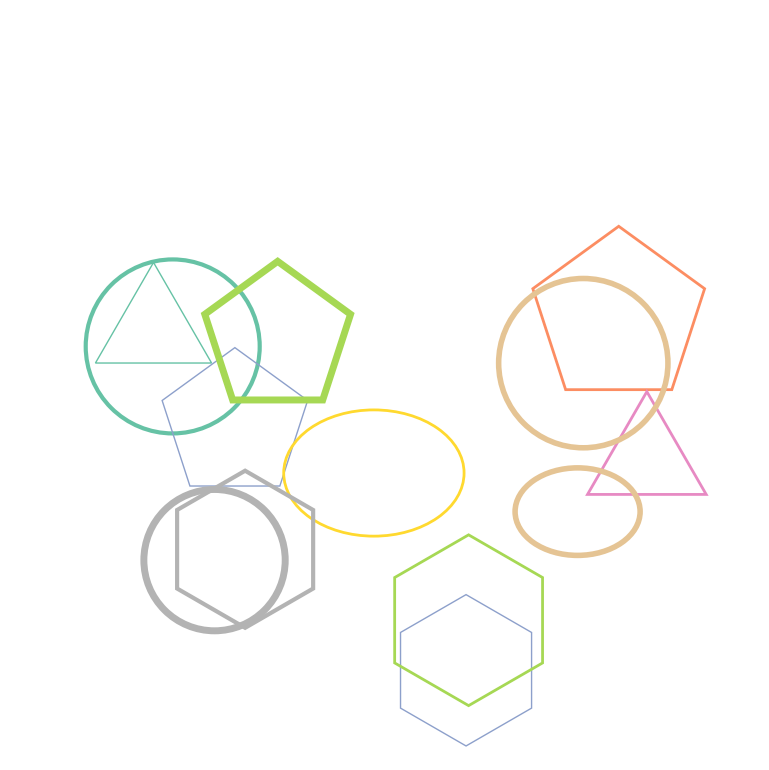[{"shape": "circle", "thickness": 1.5, "radius": 0.56, "center": [0.224, 0.55]}, {"shape": "triangle", "thickness": 0.5, "radius": 0.44, "center": [0.199, 0.572]}, {"shape": "pentagon", "thickness": 1, "radius": 0.59, "center": [0.804, 0.589]}, {"shape": "hexagon", "thickness": 0.5, "radius": 0.49, "center": [0.605, 0.129]}, {"shape": "pentagon", "thickness": 0.5, "radius": 0.5, "center": [0.305, 0.449]}, {"shape": "triangle", "thickness": 1, "radius": 0.44, "center": [0.84, 0.402]}, {"shape": "pentagon", "thickness": 2.5, "radius": 0.5, "center": [0.361, 0.561]}, {"shape": "hexagon", "thickness": 1, "radius": 0.55, "center": [0.609, 0.195]}, {"shape": "oval", "thickness": 1, "radius": 0.59, "center": [0.486, 0.386]}, {"shape": "circle", "thickness": 2, "radius": 0.55, "center": [0.758, 0.528]}, {"shape": "oval", "thickness": 2, "radius": 0.41, "center": [0.75, 0.336]}, {"shape": "hexagon", "thickness": 1.5, "radius": 0.51, "center": [0.318, 0.287]}, {"shape": "circle", "thickness": 2.5, "radius": 0.46, "center": [0.279, 0.273]}]